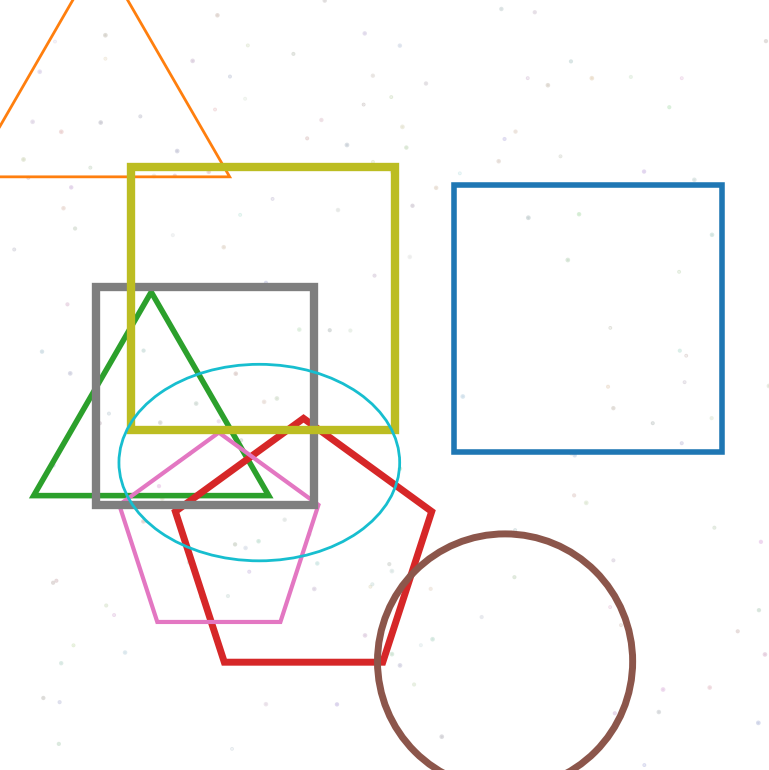[{"shape": "square", "thickness": 2, "radius": 0.87, "center": [0.764, 0.586]}, {"shape": "triangle", "thickness": 1, "radius": 0.97, "center": [0.13, 0.867]}, {"shape": "triangle", "thickness": 2, "radius": 0.88, "center": [0.196, 0.444]}, {"shape": "pentagon", "thickness": 2.5, "radius": 0.88, "center": [0.394, 0.282]}, {"shape": "circle", "thickness": 2.5, "radius": 0.83, "center": [0.656, 0.141]}, {"shape": "pentagon", "thickness": 1.5, "radius": 0.68, "center": [0.284, 0.302]}, {"shape": "square", "thickness": 3, "radius": 0.71, "center": [0.266, 0.486]}, {"shape": "square", "thickness": 3, "radius": 0.86, "center": [0.342, 0.612]}, {"shape": "oval", "thickness": 1, "radius": 0.91, "center": [0.337, 0.399]}]